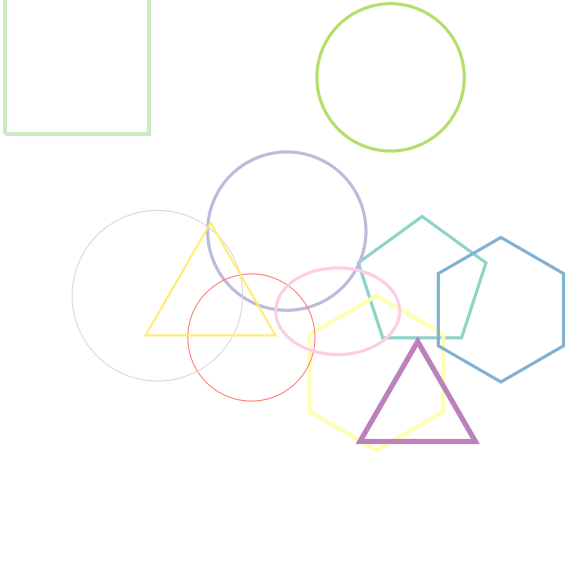[{"shape": "pentagon", "thickness": 1.5, "radius": 0.58, "center": [0.731, 0.508]}, {"shape": "hexagon", "thickness": 2, "radius": 0.67, "center": [0.652, 0.353]}, {"shape": "circle", "thickness": 1.5, "radius": 0.69, "center": [0.497, 0.599]}, {"shape": "circle", "thickness": 0.5, "radius": 0.55, "center": [0.435, 0.415]}, {"shape": "hexagon", "thickness": 1.5, "radius": 0.63, "center": [0.867, 0.463]}, {"shape": "circle", "thickness": 1.5, "radius": 0.64, "center": [0.676, 0.865]}, {"shape": "oval", "thickness": 1.5, "radius": 0.54, "center": [0.585, 0.46]}, {"shape": "circle", "thickness": 0.5, "radius": 0.74, "center": [0.273, 0.487]}, {"shape": "triangle", "thickness": 2.5, "radius": 0.58, "center": [0.723, 0.292]}, {"shape": "square", "thickness": 2, "radius": 0.62, "center": [0.133, 0.892]}, {"shape": "triangle", "thickness": 1, "radius": 0.65, "center": [0.365, 0.483]}]